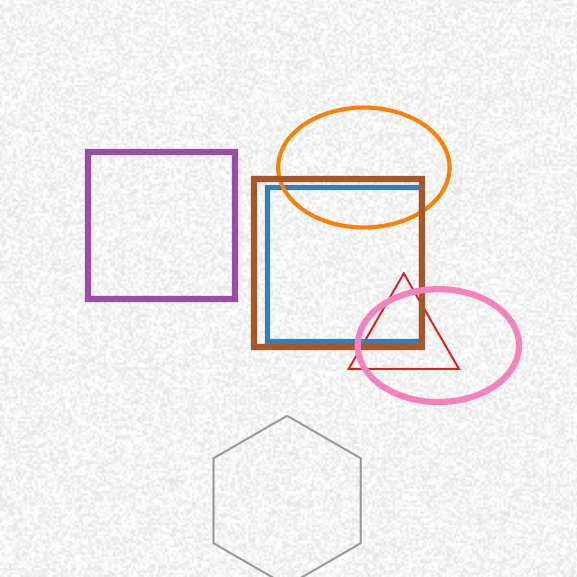[{"shape": "triangle", "thickness": 1, "radius": 0.55, "center": [0.699, 0.415]}, {"shape": "square", "thickness": 2.5, "radius": 0.67, "center": [0.595, 0.543]}, {"shape": "square", "thickness": 3, "radius": 0.64, "center": [0.28, 0.609]}, {"shape": "oval", "thickness": 2, "radius": 0.74, "center": [0.63, 0.709]}, {"shape": "square", "thickness": 3, "radius": 0.73, "center": [0.585, 0.544]}, {"shape": "oval", "thickness": 3, "radius": 0.7, "center": [0.759, 0.401]}, {"shape": "hexagon", "thickness": 1, "radius": 0.74, "center": [0.497, 0.132]}]